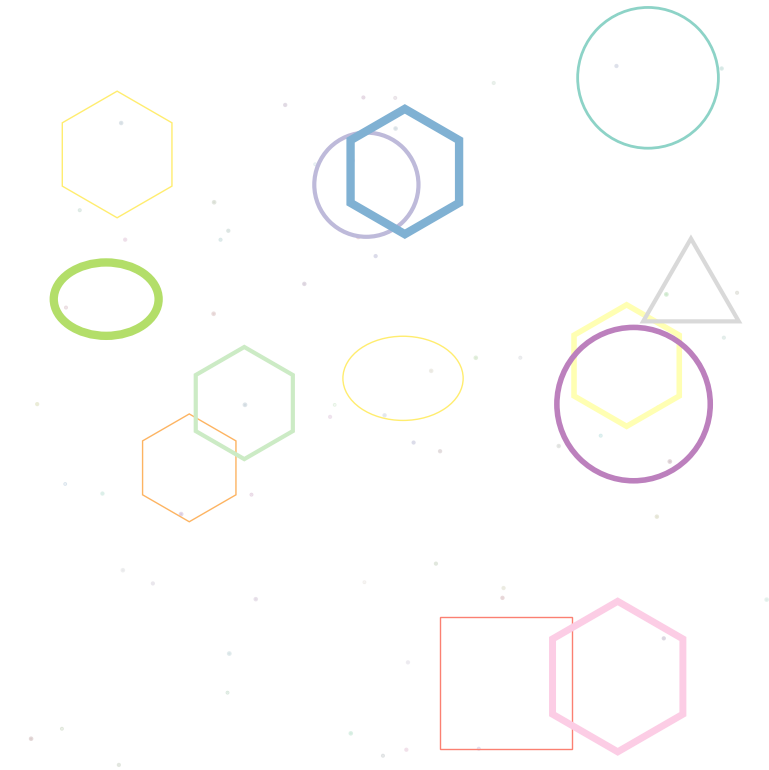[{"shape": "circle", "thickness": 1, "radius": 0.46, "center": [0.842, 0.899]}, {"shape": "hexagon", "thickness": 2, "radius": 0.39, "center": [0.814, 0.525]}, {"shape": "circle", "thickness": 1.5, "radius": 0.34, "center": [0.476, 0.76]}, {"shape": "square", "thickness": 0.5, "radius": 0.43, "center": [0.657, 0.113]}, {"shape": "hexagon", "thickness": 3, "radius": 0.41, "center": [0.526, 0.777]}, {"shape": "hexagon", "thickness": 0.5, "radius": 0.35, "center": [0.246, 0.392]}, {"shape": "oval", "thickness": 3, "radius": 0.34, "center": [0.138, 0.611]}, {"shape": "hexagon", "thickness": 2.5, "radius": 0.49, "center": [0.802, 0.121]}, {"shape": "triangle", "thickness": 1.5, "radius": 0.36, "center": [0.897, 0.618]}, {"shape": "circle", "thickness": 2, "radius": 0.5, "center": [0.823, 0.475]}, {"shape": "hexagon", "thickness": 1.5, "radius": 0.36, "center": [0.317, 0.477]}, {"shape": "hexagon", "thickness": 0.5, "radius": 0.41, "center": [0.152, 0.799]}, {"shape": "oval", "thickness": 0.5, "radius": 0.39, "center": [0.523, 0.509]}]